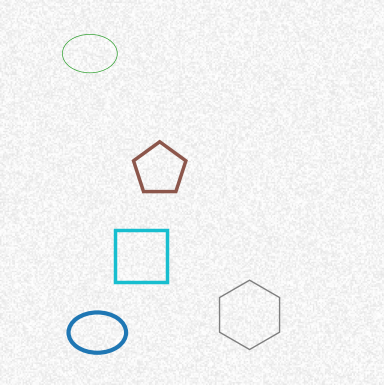[{"shape": "oval", "thickness": 3, "radius": 0.37, "center": [0.253, 0.136]}, {"shape": "oval", "thickness": 0.5, "radius": 0.36, "center": [0.233, 0.861]}, {"shape": "pentagon", "thickness": 2.5, "radius": 0.36, "center": [0.415, 0.56]}, {"shape": "hexagon", "thickness": 1, "radius": 0.45, "center": [0.648, 0.182]}, {"shape": "square", "thickness": 2.5, "radius": 0.34, "center": [0.366, 0.334]}]